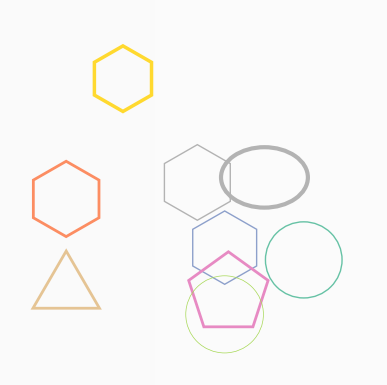[{"shape": "circle", "thickness": 1, "radius": 0.49, "center": [0.784, 0.325]}, {"shape": "hexagon", "thickness": 2, "radius": 0.49, "center": [0.171, 0.483]}, {"shape": "hexagon", "thickness": 1, "radius": 0.48, "center": [0.58, 0.357]}, {"shape": "pentagon", "thickness": 2, "radius": 0.54, "center": [0.589, 0.238]}, {"shape": "circle", "thickness": 0.5, "radius": 0.5, "center": [0.58, 0.183]}, {"shape": "hexagon", "thickness": 2.5, "radius": 0.43, "center": [0.317, 0.796]}, {"shape": "triangle", "thickness": 2, "radius": 0.5, "center": [0.171, 0.249]}, {"shape": "hexagon", "thickness": 1, "radius": 0.49, "center": [0.509, 0.526]}, {"shape": "oval", "thickness": 3, "radius": 0.56, "center": [0.682, 0.539]}]